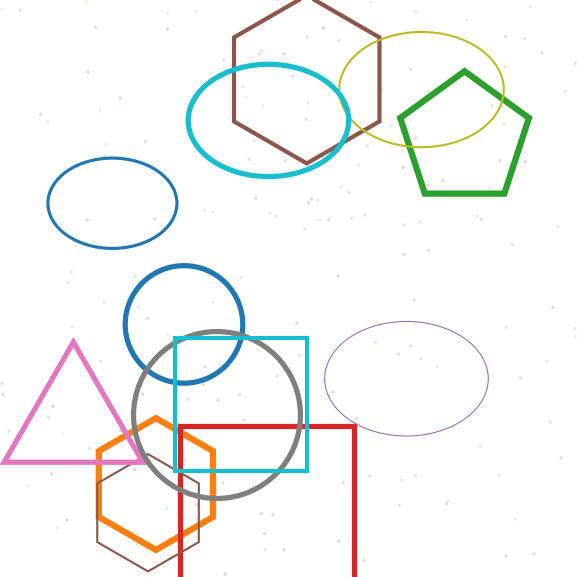[{"shape": "circle", "thickness": 2.5, "radius": 0.51, "center": [0.319, 0.437]}, {"shape": "oval", "thickness": 1.5, "radius": 0.56, "center": [0.195, 0.647]}, {"shape": "hexagon", "thickness": 3, "radius": 0.57, "center": [0.27, 0.161]}, {"shape": "pentagon", "thickness": 3, "radius": 0.59, "center": [0.804, 0.759]}, {"shape": "square", "thickness": 2.5, "radius": 0.75, "center": [0.462, 0.112]}, {"shape": "oval", "thickness": 0.5, "radius": 0.71, "center": [0.704, 0.343]}, {"shape": "hexagon", "thickness": 2, "radius": 0.73, "center": [0.531, 0.862]}, {"shape": "hexagon", "thickness": 1, "radius": 0.51, "center": [0.256, 0.111]}, {"shape": "triangle", "thickness": 2.5, "radius": 0.69, "center": [0.127, 0.268]}, {"shape": "circle", "thickness": 2.5, "radius": 0.72, "center": [0.376, 0.281]}, {"shape": "oval", "thickness": 1, "radius": 0.71, "center": [0.73, 0.844]}, {"shape": "square", "thickness": 2, "radius": 0.57, "center": [0.417, 0.299]}, {"shape": "oval", "thickness": 2.5, "radius": 0.69, "center": [0.465, 0.791]}]